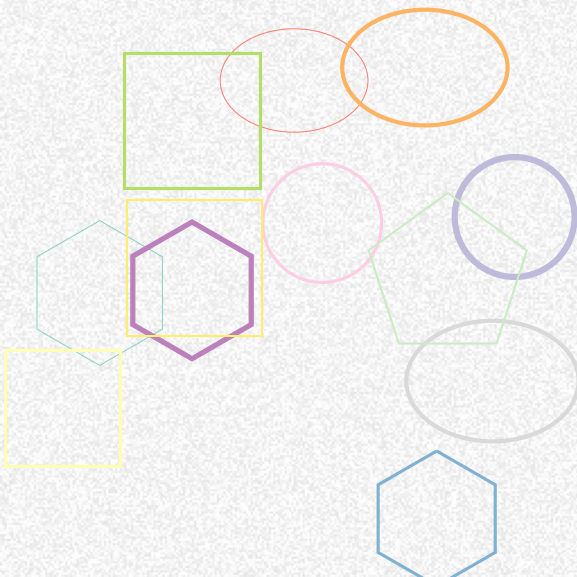[{"shape": "hexagon", "thickness": 0.5, "radius": 0.63, "center": [0.173, 0.492]}, {"shape": "square", "thickness": 1.5, "radius": 0.5, "center": [0.108, 0.292]}, {"shape": "circle", "thickness": 3, "radius": 0.52, "center": [0.891, 0.623]}, {"shape": "oval", "thickness": 0.5, "radius": 0.64, "center": [0.509, 0.86]}, {"shape": "hexagon", "thickness": 1.5, "radius": 0.59, "center": [0.756, 0.101]}, {"shape": "oval", "thickness": 2, "radius": 0.72, "center": [0.736, 0.882]}, {"shape": "square", "thickness": 1.5, "radius": 0.59, "center": [0.332, 0.79]}, {"shape": "circle", "thickness": 1.5, "radius": 0.51, "center": [0.558, 0.613]}, {"shape": "oval", "thickness": 2, "radius": 0.75, "center": [0.853, 0.339]}, {"shape": "hexagon", "thickness": 2.5, "radius": 0.59, "center": [0.333, 0.496]}, {"shape": "pentagon", "thickness": 1, "radius": 0.72, "center": [0.775, 0.521]}, {"shape": "square", "thickness": 1, "radius": 0.59, "center": [0.337, 0.535]}]